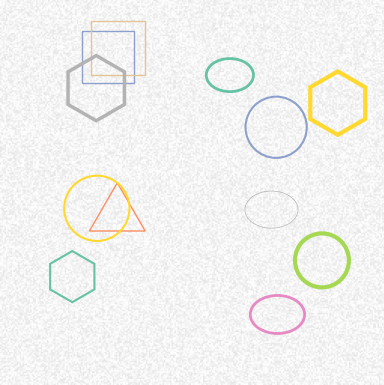[{"shape": "oval", "thickness": 2, "radius": 0.31, "center": [0.597, 0.805]}, {"shape": "hexagon", "thickness": 1.5, "radius": 0.33, "center": [0.188, 0.282]}, {"shape": "triangle", "thickness": 1, "radius": 0.42, "center": [0.305, 0.442]}, {"shape": "square", "thickness": 1, "radius": 0.34, "center": [0.28, 0.852]}, {"shape": "circle", "thickness": 1.5, "radius": 0.4, "center": [0.717, 0.669]}, {"shape": "oval", "thickness": 2, "radius": 0.35, "center": [0.721, 0.183]}, {"shape": "circle", "thickness": 3, "radius": 0.35, "center": [0.836, 0.324]}, {"shape": "circle", "thickness": 1.5, "radius": 0.42, "center": [0.252, 0.459]}, {"shape": "hexagon", "thickness": 3, "radius": 0.41, "center": [0.877, 0.732]}, {"shape": "square", "thickness": 1, "radius": 0.35, "center": [0.306, 0.875]}, {"shape": "hexagon", "thickness": 2.5, "radius": 0.42, "center": [0.25, 0.771]}, {"shape": "oval", "thickness": 0.5, "radius": 0.34, "center": [0.705, 0.456]}]